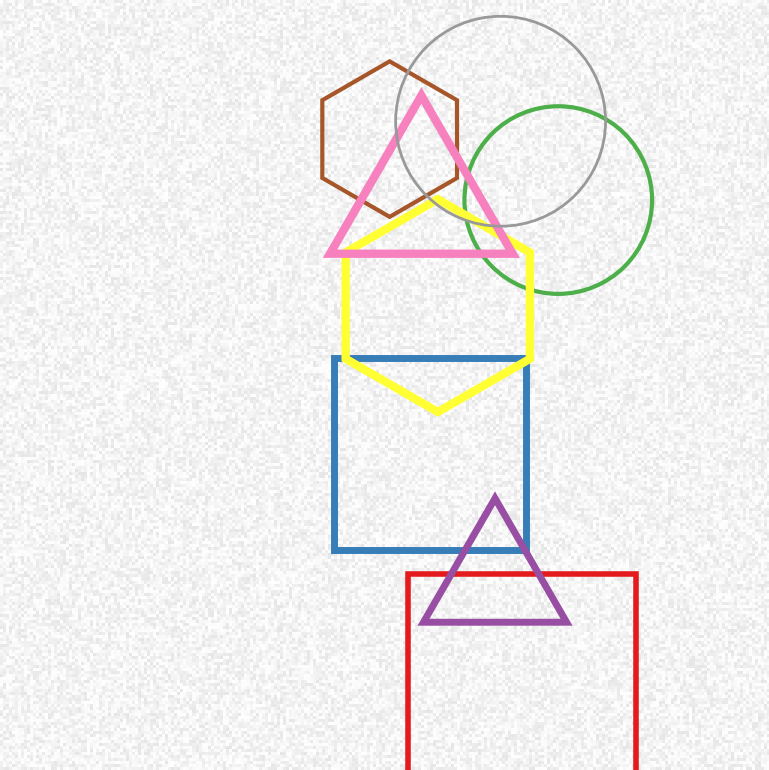[{"shape": "square", "thickness": 2, "radius": 0.74, "center": [0.677, 0.106]}, {"shape": "square", "thickness": 2.5, "radius": 0.62, "center": [0.558, 0.411]}, {"shape": "circle", "thickness": 1.5, "radius": 0.61, "center": [0.725, 0.74]}, {"shape": "triangle", "thickness": 2.5, "radius": 0.54, "center": [0.643, 0.246]}, {"shape": "hexagon", "thickness": 3, "radius": 0.69, "center": [0.569, 0.603]}, {"shape": "hexagon", "thickness": 1.5, "radius": 0.5, "center": [0.506, 0.819]}, {"shape": "triangle", "thickness": 3, "radius": 0.68, "center": [0.547, 0.739]}, {"shape": "circle", "thickness": 1, "radius": 0.68, "center": [0.65, 0.843]}]